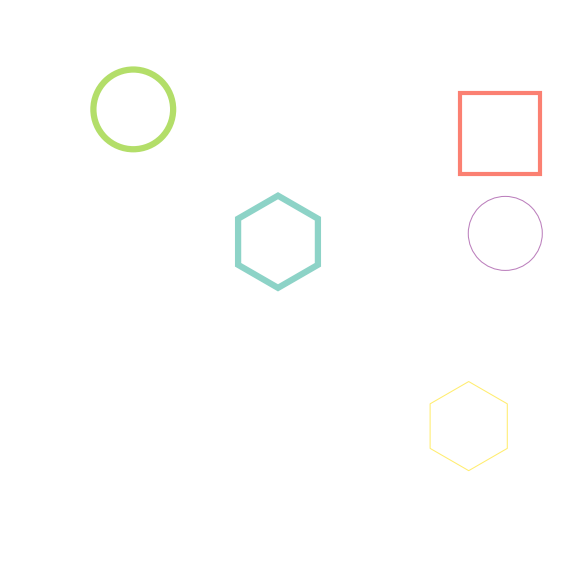[{"shape": "hexagon", "thickness": 3, "radius": 0.4, "center": [0.481, 0.58]}, {"shape": "square", "thickness": 2, "radius": 0.35, "center": [0.866, 0.768]}, {"shape": "circle", "thickness": 3, "radius": 0.35, "center": [0.231, 0.81]}, {"shape": "circle", "thickness": 0.5, "radius": 0.32, "center": [0.875, 0.595]}, {"shape": "hexagon", "thickness": 0.5, "radius": 0.39, "center": [0.812, 0.261]}]